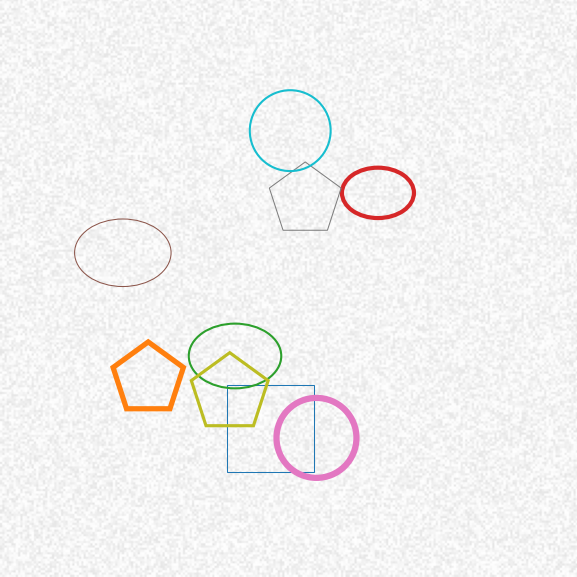[{"shape": "square", "thickness": 0.5, "radius": 0.38, "center": [0.468, 0.257]}, {"shape": "pentagon", "thickness": 2.5, "radius": 0.32, "center": [0.257, 0.343]}, {"shape": "oval", "thickness": 1, "radius": 0.4, "center": [0.407, 0.383]}, {"shape": "oval", "thickness": 2, "radius": 0.31, "center": [0.654, 0.665]}, {"shape": "oval", "thickness": 0.5, "radius": 0.42, "center": [0.213, 0.561]}, {"shape": "circle", "thickness": 3, "radius": 0.35, "center": [0.548, 0.241]}, {"shape": "pentagon", "thickness": 0.5, "radius": 0.33, "center": [0.529, 0.653]}, {"shape": "pentagon", "thickness": 1.5, "radius": 0.35, "center": [0.398, 0.319]}, {"shape": "circle", "thickness": 1, "radius": 0.35, "center": [0.503, 0.773]}]